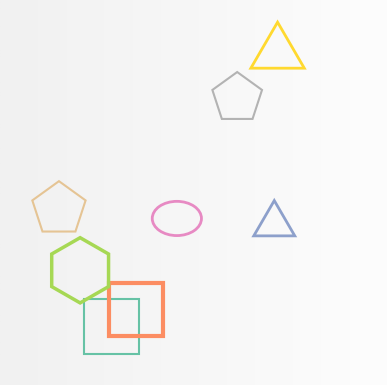[{"shape": "square", "thickness": 1.5, "radius": 0.35, "center": [0.289, 0.152]}, {"shape": "square", "thickness": 3, "radius": 0.35, "center": [0.352, 0.196]}, {"shape": "triangle", "thickness": 2, "radius": 0.31, "center": [0.708, 0.418]}, {"shape": "oval", "thickness": 2, "radius": 0.32, "center": [0.456, 0.433]}, {"shape": "hexagon", "thickness": 2.5, "radius": 0.42, "center": [0.207, 0.298]}, {"shape": "triangle", "thickness": 2, "radius": 0.4, "center": [0.716, 0.863]}, {"shape": "pentagon", "thickness": 1.5, "radius": 0.36, "center": [0.152, 0.457]}, {"shape": "pentagon", "thickness": 1.5, "radius": 0.34, "center": [0.612, 0.746]}]